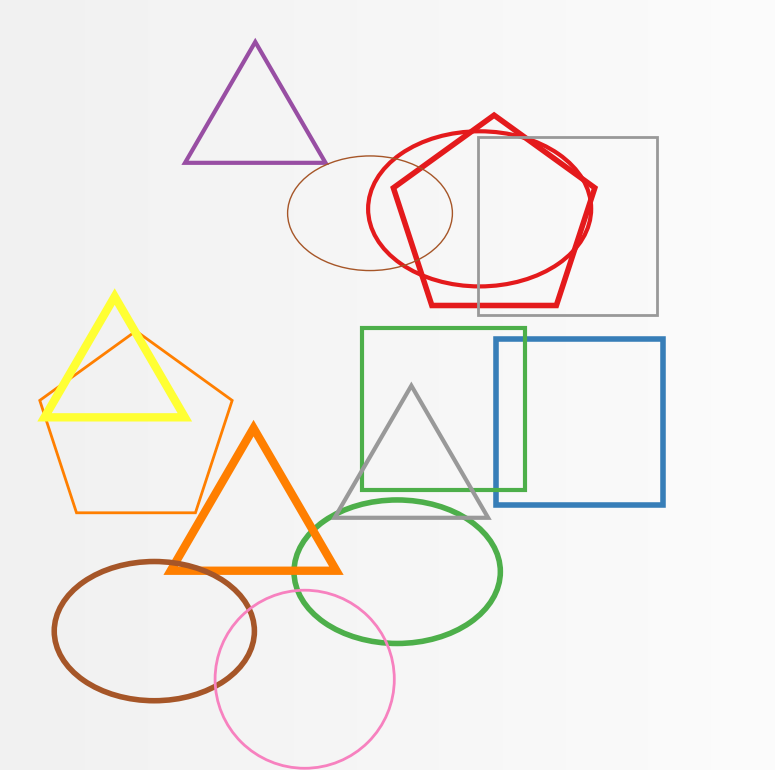[{"shape": "pentagon", "thickness": 2, "radius": 0.68, "center": [0.638, 0.714]}, {"shape": "oval", "thickness": 1.5, "radius": 0.72, "center": [0.619, 0.729]}, {"shape": "square", "thickness": 2, "radius": 0.54, "center": [0.747, 0.452]}, {"shape": "oval", "thickness": 2, "radius": 0.67, "center": [0.512, 0.258]}, {"shape": "square", "thickness": 1.5, "radius": 0.53, "center": [0.572, 0.469]}, {"shape": "triangle", "thickness": 1.5, "radius": 0.52, "center": [0.329, 0.841]}, {"shape": "triangle", "thickness": 3, "radius": 0.62, "center": [0.327, 0.321]}, {"shape": "pentagon", "thickness": 1, "radius": 0.65, "center": [0.175, 0.44]}, {"shape": "triangle", "thickness": 3, "radius": 0.52, "center": [0.148, 0.51]}, {"shape": "oval", "thickness": 0.5, "radius": 0.53, "center": [0.477, 0.723]}, {"shape": "oval", "thickness": 2, "radius": 0.65, "center": [0.199, 0.18]}, {"shape": "circle", "thickness": 1, "radius": 0.58, "center": [0.393, 0.118]}, {"shape": "triangle", "thickness": 1.5, "radius": 0.57, "center": [0.531, 0.385]}, {"shape": "square", "thickness": 1, "radius": 0.58, "center": [0.732, 0.706]}]